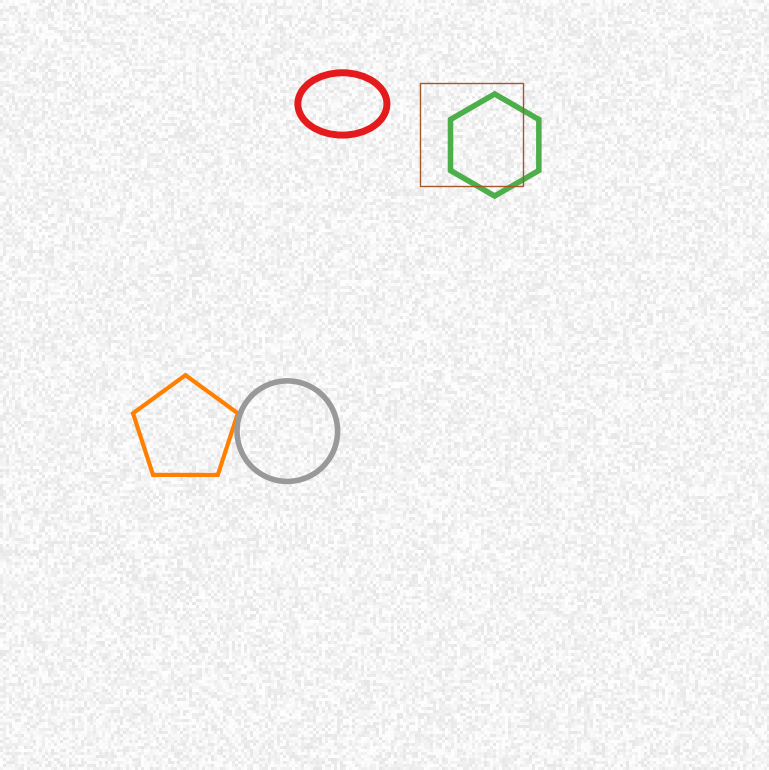[{"shape": "oval", "thickness": 2.5, "radius": 0.29, "center": [0.445, 0.865]}, {"shape": "hexagon", "thickness": 2, "radius": 0.33, "center": [0.642, 0.812]}, {"shape": "pentagon", "thickness": 1.5, "radius": 0.36, "center": [0.241, 0.441]}, {"shape": "square", "thickness": 0.5, "radius": 0.33, "center": [0.613, 0.825]}, {"shape": "circle", "thickness": 2, "radius": 0.33, "center": [0.373, 0.44]}]